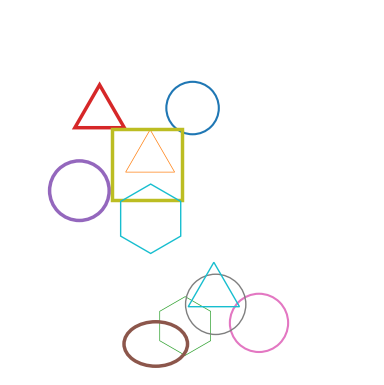[{"shape": "circle", "thickness": 1.5, "radius": 0.34, "center": [0.5, 0.719]}, {"shape": "triangle", "thickness": 0.5, "radius": 0.37, "center": [0.39, 0.59]}, {"shape": "hexagon", "thickness": 0.5, "radius": 0.38, "center": [0.481, 0.153]}, {"shape": "triangle", "thickness": 2.5, "radius": 0.37, "center": [0.259, 0.705]}, {"shape": "circle", "thickness": 2.5, "radius": 0.39, "center": [0.206, 0.505]}, {"shape": "oval", "thickness": 2.5, "radius": 0.41, "center": [0.405, 0.107]}, {"shape": "circle", "thickness": 1.5, "radius": 0.38, "center": [0.673, 0.161]}, {"shape": "circle", "thickness": 1, "radius": 0.39, "center": [0.56, 0.209]}, {"shape": "square", "thickness": 2.5, "radius": 0.46, "center": [0.381, 0.573]}, {"shape": "hexagon", "thickness": 1, "radius": 0.45, "center": [0.391, 0.432]}, {"shape": "triangle", "thickness": 1, "radius": 0.38, "center": [0.555, 0.242]}]